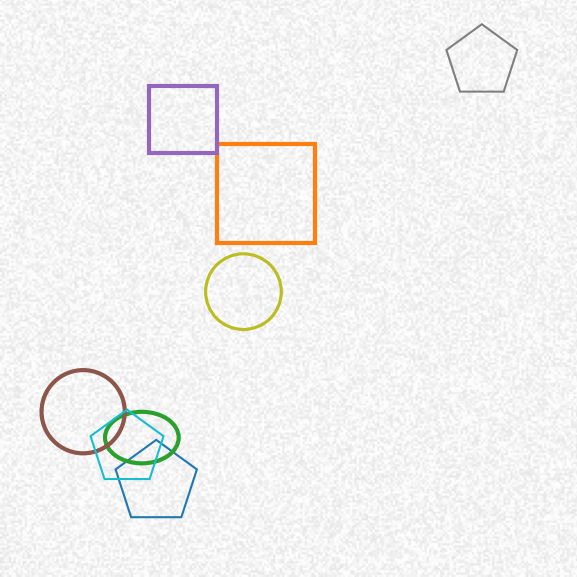[{"shape": "pentagon", "thickness": 1, "radius": 0.37, "center": [0.271, 0.163]}, {"shape": "square", "thickness": 2, "radius": 0.43, "center": [0.46, 0.664]}, {"shape": "oval", "thickness": 2, "radius": 0.32, "center": [0.246, 0.241]}, {"shape": "square", "thickness": 2, "radius": 0.29, "center": [0.317, 0.792]}, {"shape": "circle", "thickness": 2, "radius": 0.36, "center": [0.144, 0.286]}, {"shape": "pentagon", "thickness": 1, "radius": 0.32, "center": [0.834, 0.893]}, {"shape": "circle", "thickness": 1.5, "radius": 0.33, "center": [0.422, 0.494]}, {"shape": "pentagon", "thickness": 1, "radius": 0.33, "center": [0.22, 0.223]}]